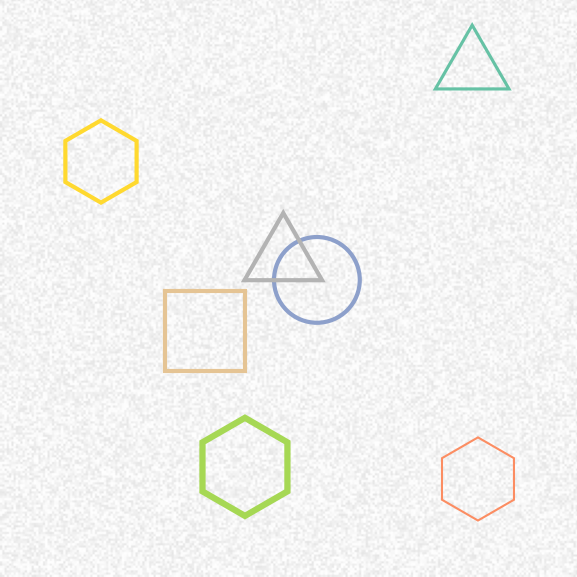[{"shape": "triangle", "thickness": 1.5, "radius": 0.37, "center": [0.818, 0.882]}, {"shape": "hexagon", "thickness": 1, "radius": 0.36, "center": [0.828, 0.17]}, {"shape": "circle", "thickness": 2, "radius": 0.37, "center": [0.549, 0.514]}, {"shape": "hexagon", "thickness": 3, "radius": 0.42, "center": [0.424, 0.191]}, {"shape": "hexagon", "thickness": 2, "radius": 0.36, "center": [0.175, 0.72]}, {"shape": "square", "thickness": 2, "radius": 0.35, "center": [0.355, 0.426]}, {"shape": "triangle", "thickness": 2, "radius": 0.39, "center": [0.491, 0.553]}]